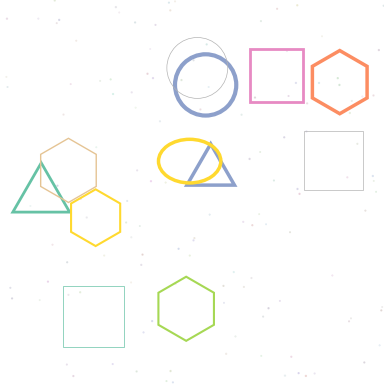[{"shape": "triangle", "thickness": 2, "radius": 0.43, "center": [0.107, 0.492]}, {"shape": "square", "thickness": 0.5, "radius": 0.4, "center": [0.242, 0.178]}, {"shape": "hexagon", "thickness": 2.5, "radius": 0.41, "center": [0.882, 0.787]}, {"shape": "triangle", "thickness": 2.5, "radius": 0.36, "center": [0.547, 0.555]}, {"shape": "circle", "thickness": 3, "radius": 0.4, "center": [0.534, 0.779]}, {"shape": "square", "thickness": 2, "radius": 0.34, "center": [0.718, 0.804]}, {"shape": "hexagon", "thickness": 1.5, "radius": 0.42, "center": [0.484, 0.198]}, {"shape": "hexagon", "thickness": 1.5, "radius": 0.37, "center": [0.248, 0.435]}, {"shape": "oval", "thickness": 2.5, "radius": 0.4, "center": [0.493, 0.581]}, {"shape": "hexagon", "thickness": 1, "radius": 0.42, "center": [0.178, 0.557]}, {"shape": "circle", "thickness": 0.5, "radius": 0.4, "center": [0.512, 0.824]}, {"shape": "square", "thickness": 0.5, "radius": 0.38, "center": [0.865, 0.583]}]